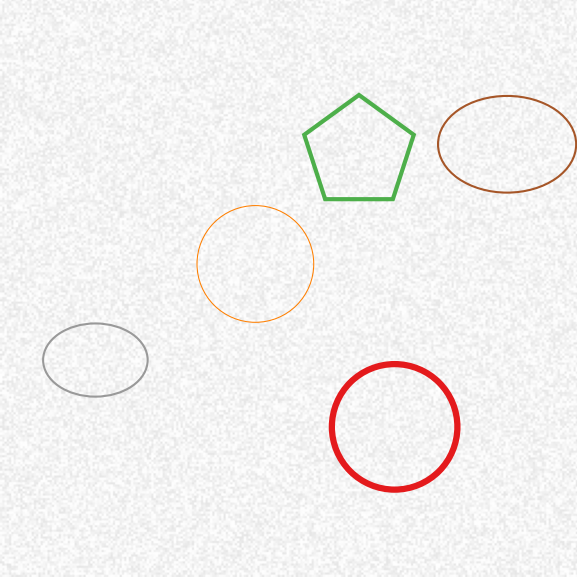[{"shape": "circle", "thickness": 3, "radius": 0.54, "center": [0.683, 0.26]}, {"shape": "pentagon", "thickness": 2, "radius": 0.5, "center": [0.622, 0.735]}, {"shape": "circle", "thickness": 0.5, "radius": 0.51, "center": [0.442, 0.542]}, {"shape": "oval", "thickness": 1, "radius": 0.6, "center": [0.878, 0.749]}, {"shape": "oval", "thickness": 1, "radius": 0.45, "center": [0.165, 0.376]}]